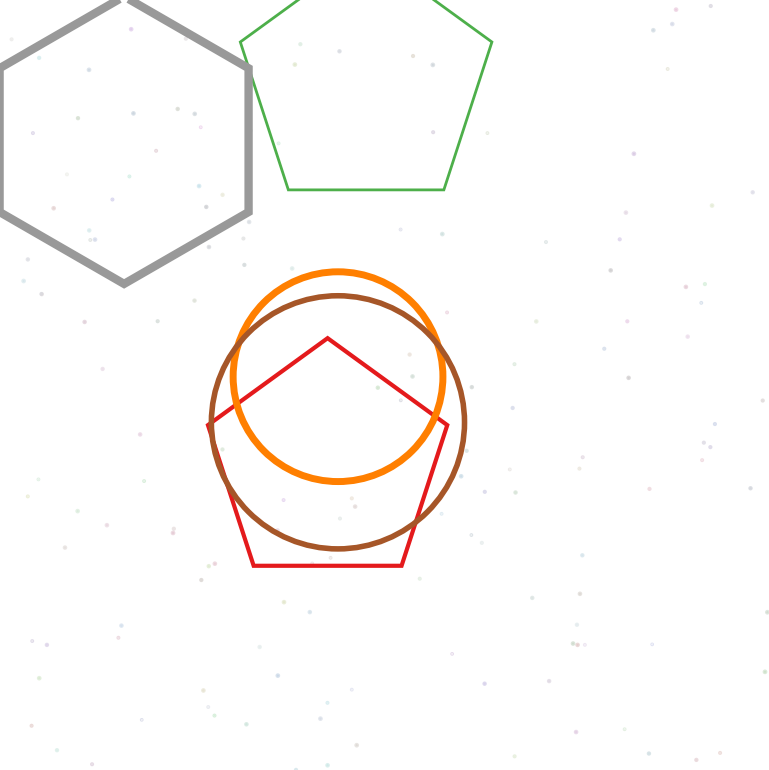[{"shape": "pentagon", "thickness": 1.5, "radius": 0.82, "center": [0.425, 0.397]}, {"shape": "pentagon", "thickness": 1, "radius": 0.86, "center": [0.475, 0.892]}, {"shape": "circle", "thickness": 2.5, "radius": 0.68, "center": [0.439, 0.511]}, {"shape": "circle", "thickness": 2, "radius": 0.82, "center": [0.439, 0.452]}, {"shape": "hexagon", "thickness": 3, "radius": 0.93, "center": [0.161, 0.818]}]